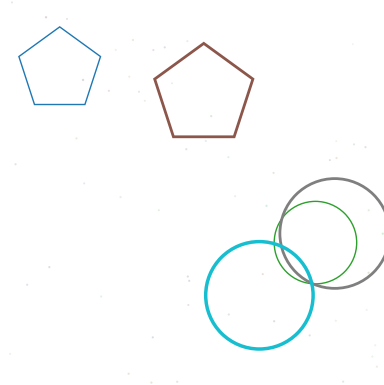[{"shape": "pentagon", "thickness": 1, "radius": 0.56, "center": [0.155, 0.819]}, {"shape": "circle", "thickness": 1, "radius": 0.54, "center": [0.819, 0.37]}, {"shape": "pentagon", "thickness": 2, "radius": 0.67, "center": [0.529, 0.753]}, {"shape": "circle", "thickness": 2, "radius": 0.71, "center": [0.87, 0.394]}, {"shape": "circle", "thickness": 2.5, "radius": 0.7, "center": [0.674, 0.233]}]